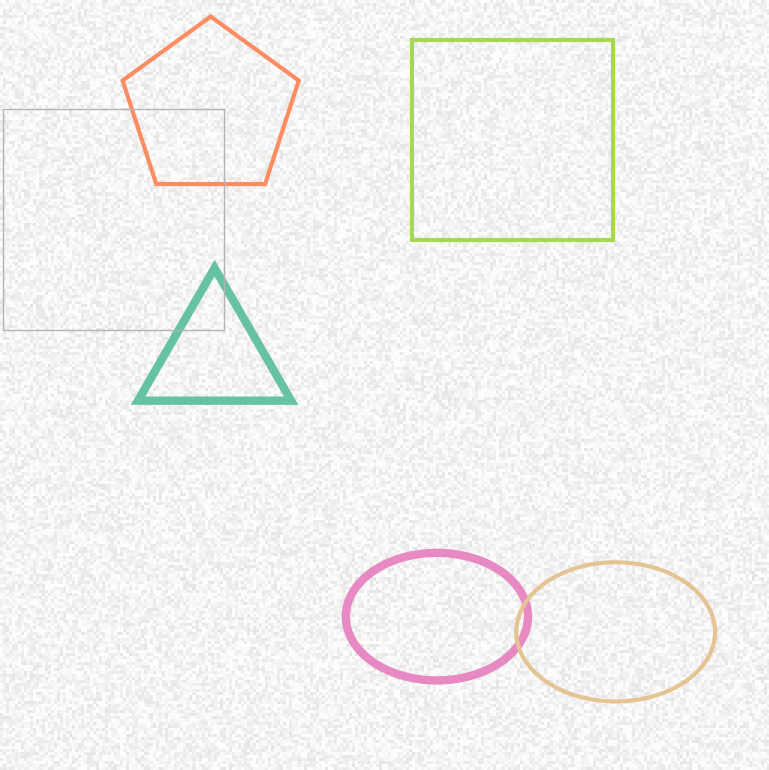[{"shape": "triangle", "thickness": 3, "radius": 0.57, "center": [0.279, 0.537]}, {"shape": "pentagon", "thickness": 1.5, "radius": 0.6, "center": [0.274, 0.858]}, {"shape": "oval", "thickness": 3, "radius": 0.59, "center": [0.567, 0.199]}, {"shape": "square", "thickness": 1.5, "radius": 0.65, "center": [0.666, 0.818]}, {"shape": "oval", "thickness": 1.5, "radius": 0.65, "center": [0.8, 0.179]}, {"shape": "square", "thickness": 0.5, "radius": 0.72, "center": [0.147, 0.715]}]